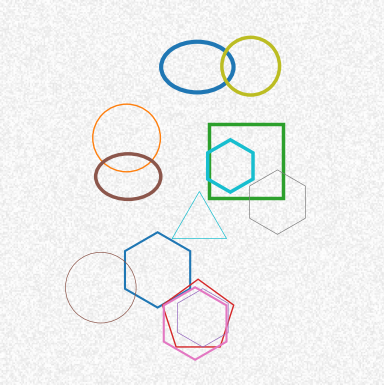[{"shape": "oval", "thickness": 3, "radius": 0.47, "center": [0.513, 0.826]}, {"shape": "hexagon", "thickness": 1.5, "radius": 0.49, "center": [0.409, 0.299]}, {"shape": "circle", "thickness": 1, "radius": 0.44, "center": [0.329, 0.642]}, {"shape": "square", "thickness": 2.5, "radius": 0.48, "center": [0.639, 0.582]}, {"shape": "pentagon", "thickness": 1, "radius": 0.49, "center": [0.515, 0.177]}, {"shape": "hexagon", "thickness": 0.5, "radius": 0.38, "center": [0.527, 0.174]}, {"shape": "circle", "thickness": 0.5, "radius": 0.46, "center": [0.262, 0.253]}, {"shape": "oval", "thickness": 2.5, "radius": 0.42, "center": [0.333, 0.541]}, {"shape": "hexagon", "thickness": 1.5, "radius": 0.47, "center": [0.507, 0.16]}, {"shape": "hexagon", "thickness": 0.5, "radius": 0.42, "center": [0.721, 0.475]}, {"shape": "circle", "thickness": 2.5, "radius": 0.37, "center": [0.651, 0.828]}, {"shape": "triangle", "thickness": 0.5, "radius": 0.41, "center": [0.518, 0.421]}, {"shape": "hexagon", "thickness": 2.5, "radius": 0.34, "center": [0.598, 0.569]}]